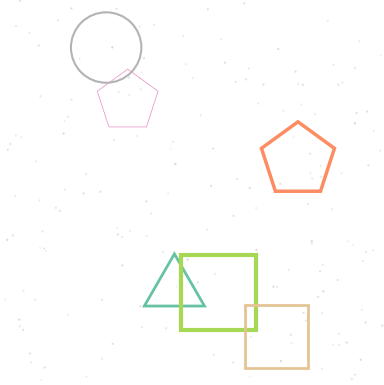[{"shape": "triangle", "thickness": 2, "radius": 0.45, "center": [0.453, 0.25]}, {"shape": "pentagon", "thickness": 2.5, "radius": 0.5, "center": [0.774, 0.584]}, {"shape": "pentagon", "thickness": 0.5, "radius": 0.41, "center": [0.332, 0.737]}, {"shape": "square", "thickness": 3, "radius": 0.49, "center": [0.568, 0.24]}, {"shape": "square", "thickness": 2, "radius": 0.41, "center": [0.718, 0.127]}, {"shape": "circle", "thickness": 1.5, "radius": 0.46, "center": [0.276, 0.877]}]